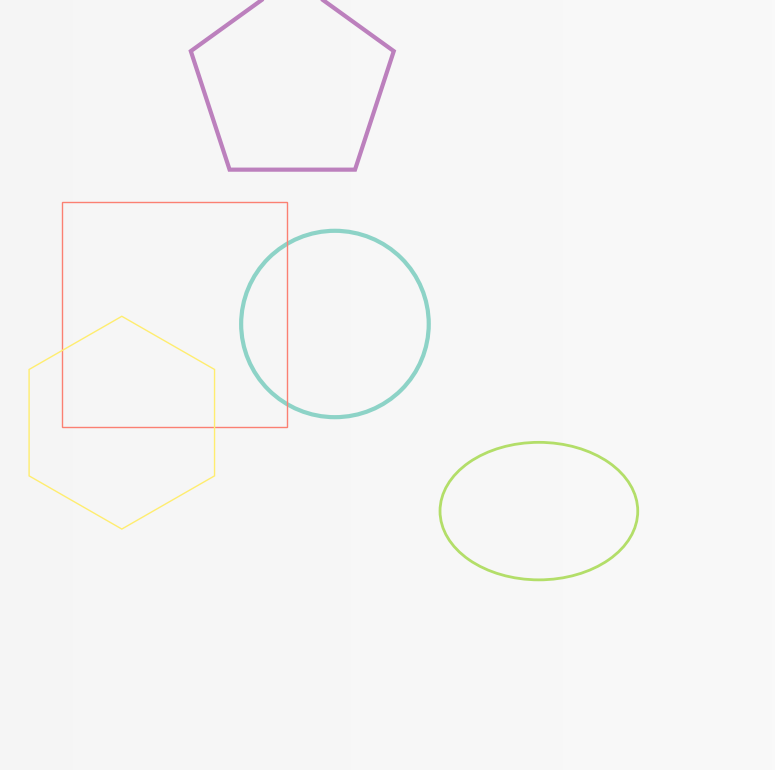[{"shape": "circle", "thickness": 1.5, "radius": 0.61, "center": [0.432, 0.579]}, {"shape": "square", "thickness": 0.5, "radius": 0.73, "center": [0.225, 0.591]}, {"shape": "oval", "thickness": 1, "radius": 0.64, "center": [0.695, 0.336]}, {"shape": "pentagon", "thickness": 1.5, "radius": 0.69, "center": [0.377, 0.891]}, {"shape": "hexagon", "thickness": 0.5, "radius": 0.69, "center": [0.157, 0.451]}]